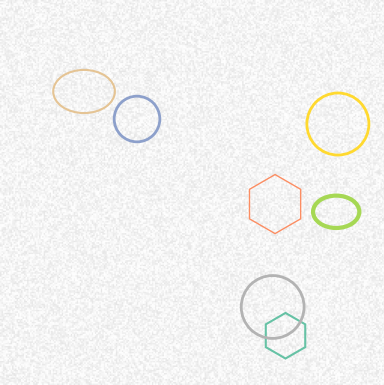[{"shape": "hexagon", "thickness": 1.5, "radius": 0.3, "center": [0.742, 0.128]}, {"shape": "hexagon", "thickness": 1, "radius": 0.38, "center": [0.714, 0.47]}, {"shape": "circle", "thickness": 2, "radius": 0.3, "center": [0.356, 0.691]}, {"shape": "oval", "thickness": 3, "radius": 0.3, "center": [0.873, 0.45]}, {"shape": "circle", "thickness": 2, "radius": 0.4, "center": [0.878, 0.678]}, {"shape": "oval", "thickness": 1.5, "radius": 0.4, "center": [0.218, 0.762]}, {"shape": "circle", "thickness": 2, "radius": 0.41, "center": [0.708, 0.203]}]